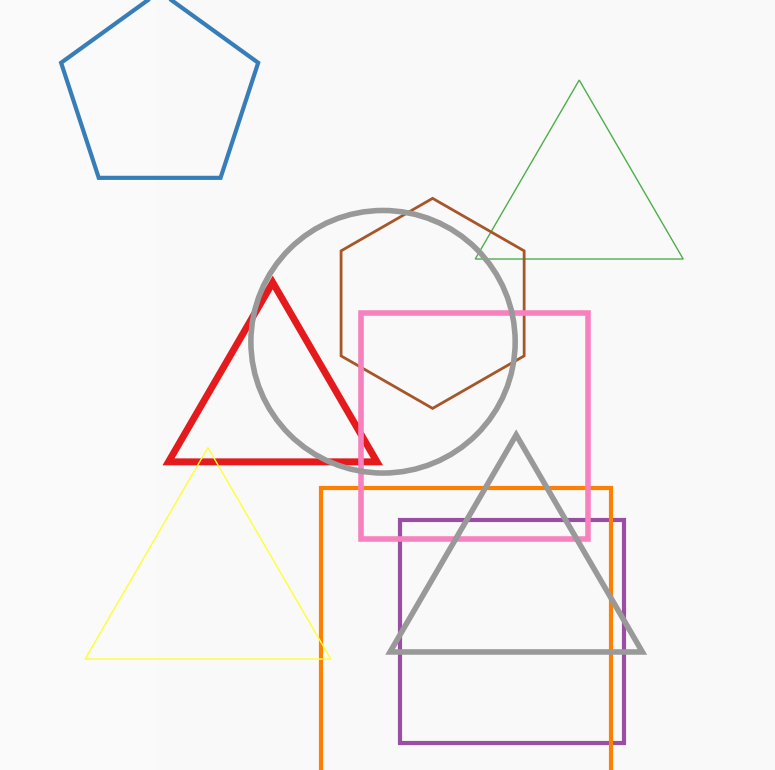[{"shape": "triangle", "thickness": 2.5, "radius": 0.78, "center": [0.352, 0.478]}, {"shape": "pentagon", "thickness": 1.5, "radius": 0.67, "center": [0.206, 0.877]}, {"shape": "triangle", "thickness": 0.5, "radius": 0.77, "center": [0.747, 0.741]}, {"shape": "square", "thickness": 1.5, "radius": 0.72, "center": [0.66, 0.18]}, {"shape": "square", "thickness": 1.5, "radius": 0.94, "center": [0.602, 0.178]}, {"shape": "triangle", "thickness": 0.5, "radius": 0.92, "center": [0.268, 0.236]}, {"shape": "hexagon", "thickness": 1, "radius": 0.68, "center": [0.558, 0.606]}, {"shape": "square", "thickness": 2, "radius": 0.73, "center": [0.612, 0.447]}, {"shape": "circle", "thickness": 2, "radius": 0.85, "center": [0.494, 0.556]}, {"shape": "triangle", "thickness": 2, "radius": 0.94, "center": [0.666, 0.247]}]